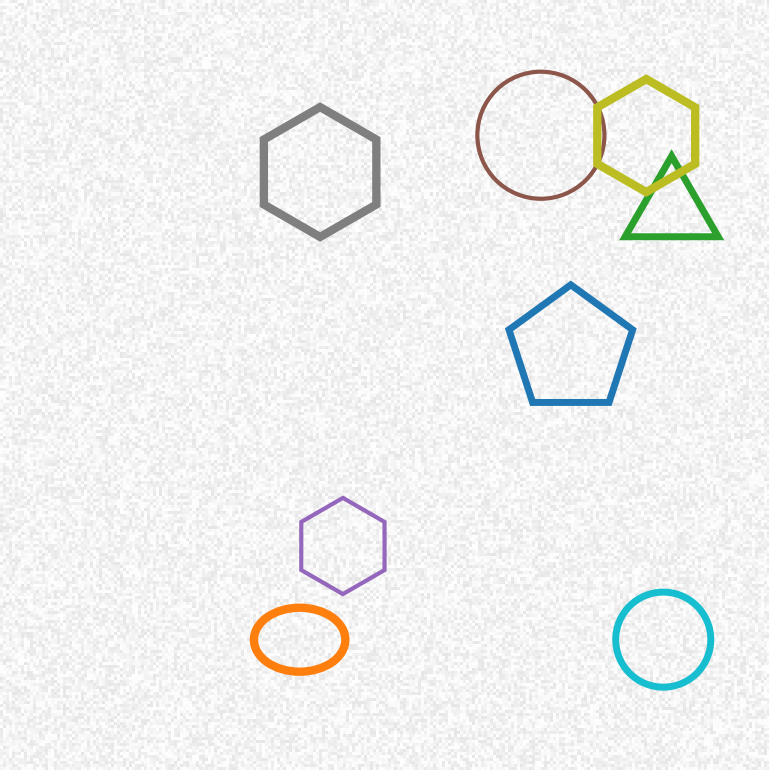[{"shape": "pentagon", "thickness": 2.5, "radius": 0.42, "center": [0.741, 0.546]}, {"shape": "oval", "thickness": 3, "radius": 0.3, "center": [0.389, 0.169]}, {"shape": "triangle", "thickness": 2.5, "radius": 0.35, "center": [0.872, 0.727]}, {"shape": "hexagon", "thickness": 1.5, "radius": 0.31, "center": [0.445, 0.291]}, {"shape": "circle", "thickness": 1.5, "radius": 0.41, "center": [0.702, 0.824]}, {"shape": "hexagon", "thickness": 3, "radius": 0.42, "center": [0.416, 0.777]}, {"shape": "hexagon", "thickness": 3, "radius": 0.37, "center": [0.839, 0.824]}, {"shape": "circle", "thickness": 2.5, "radius": 0.31, "center": [0.861, 0.169]}]